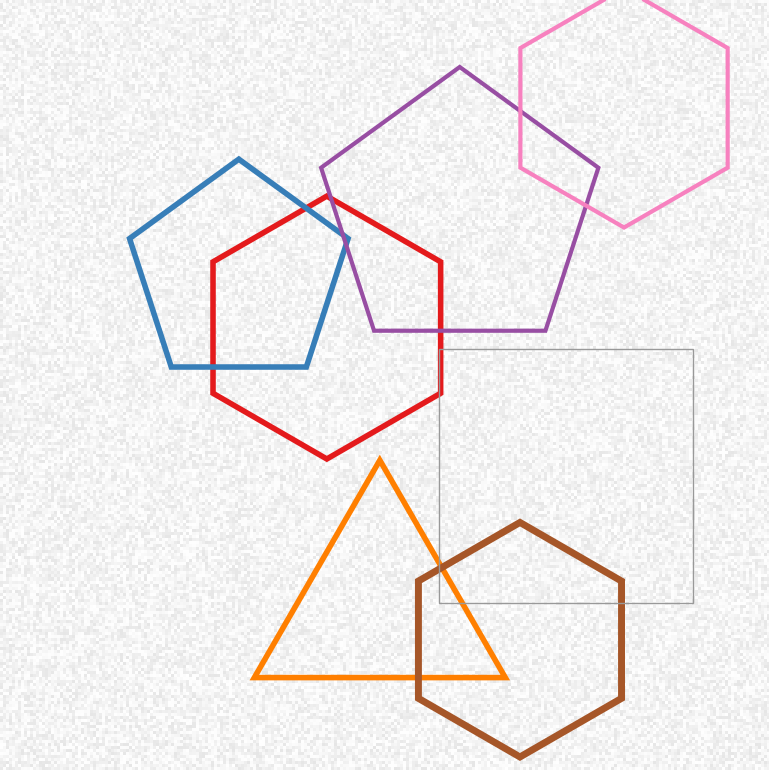[{"shape": "hexagon", "thickness": 2, "radius": 0.85, "center": [0.424, 0.575]}, {"shape": "pentagon", "thickness": 2, "radius": 0.75, "center": [0.31, 0.644]}, {"shape": "pentagon", "thickness": 1.5, "radius": 0.95, "center": [0.597, 0.724]}, {"shape": "triangle", "thickness": 2, "radius": 0.94, "center": [0.493, 0.214]}, {"shape": "hexagon", "thickness": 2.5, "radius": 0.76, "center": [0.675, 0.169]}, {"shape": "hexagon", "thickness": 1.5, "radius": 0.78, "center": [0.81, 0.86]}, {"shape": "square", "thickness": 0.5, "radius": 0.82, "center": [0.735, 0.382]}]